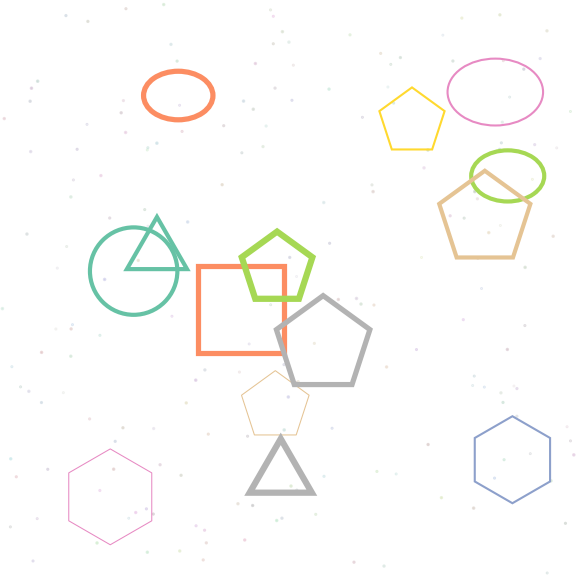[{"shape": "circle", "thickness": 2, "radius": 0.38, "center": [0.231, 0.53]}, {"shape": "triangle", "thickness": 2, "radius": 0.3, "center": [0.272, 0.563]}, {"shape": "square", "thickness": 2.5, "radius": 0.37, "center": [0.417, 0.463]}, {"shape": "oval", "thickness": 2.5, "radius": 0.3, "center": [0.309, 0.834]}, {"shape": "hexagon", "thickness": 1, "radius": 0.38, "center": [0.887, 0.203]}, {"shape": "oval", "thickness": 1, "radius": 0.41, "center": [0.858, 0.84]}, {"shape": "hexagon", "thickness": 0.5, "radius": 0.41, "center": [0.191, 0.139]}, {"shape": "oval", "thickness": 2, "radius": 0.32, "center": [0.879, 0.695]}, {"shape": "pentagon", "thickness": 3, "radius": 0.32, "center": [0.48, 0.534]}, {"shape": "pentagon", "thickness": 1, "radius": 0.3, "center": [0.713, 0.788]}, {"shape": "pentagon", "thickness": 0.5, "radius": 0.31, "center": [0.477, 0.296]}, {"shape": "pentagon", "thickness": 2, "radius": 0.42, "center": [0.839, 0.62]}, {"shape": "triangle", "thickness": 3, "radius": 0.31, "center": [0.486, 0.177]}, {"shape": "pentagon", "thickness": 2.5, "radius": 0.43, "center": [0.56, 0.402]}]